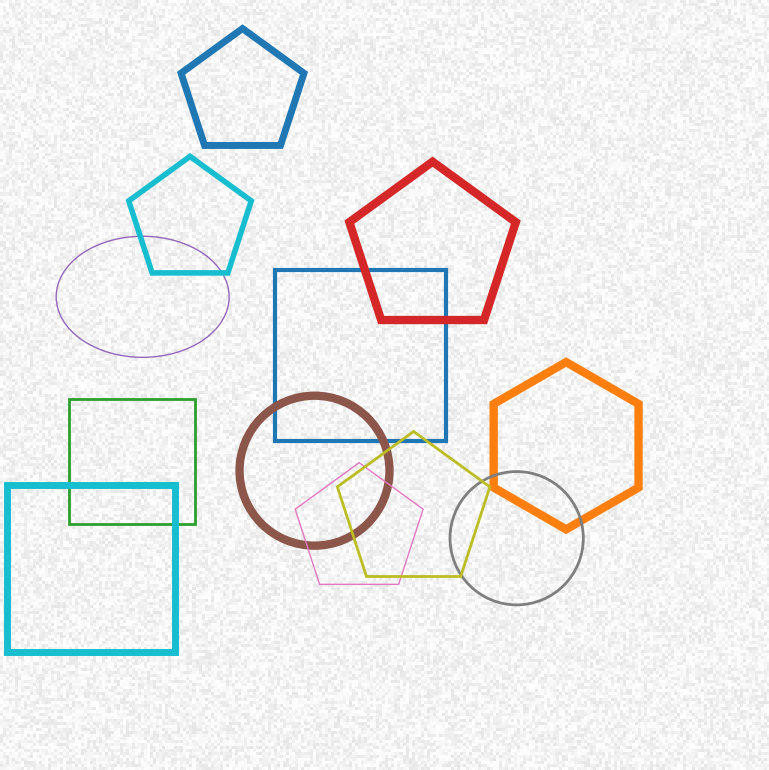[{"shape": "square", "thickness": 1.5, "radius": 0.55, "center": [0.468, 0.538]}, {"shape": "pentagon", "thickness": 2.5, "radius": 0.42, "center": [0.315, 0.879]}, {"shape": "hexagon", "thickness": 3, "radius": 0.54, "center": [0.735, 0.421]}, {"shape": "square", "thickness": 1, "radius": 0.41, "center": [0.172, 0.401]}, {"shape": "pentagon", "thickness": 3, "radius": 0.57, "center": [0.562, 0.676]}, {"shape": "oval", "thickness": 0.5, "radius": 0.56, "center": [0.185, 0.615]}, {"shape": "circle", "thickness": 3, "radius": 0.49, "center": [0.408, 0.389]}, {"shape": "pentagon", "thickness": 0.5, "radius": 0.44, "center": [0.466, 0.312]}, {"shape": "circle", "thickness": 1, "radius": 0.43, "center": [0.671, 0.301]}, {"shape": "pentagon", "thickness": 1, "radius": 0.52, "center": [0.537, 0.336]}, {"shape": "square", "thickness": 2.5, "radius": 0.54, "center": [0.118, 0.261]}, {"shape": "pentagon", "thickness": 2, "radius": 0.42, "center": [0.247, 0.713]}]